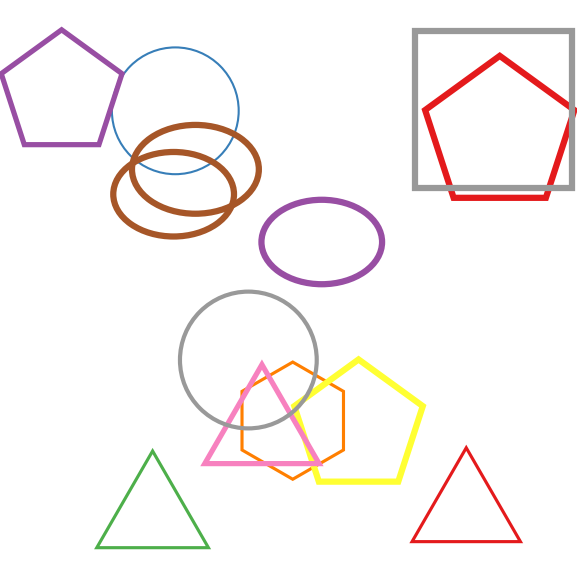[{"shape": "triangle", "thickness": 1.5, "radius": 0.54, "center": [0.807, 0.115]}, {"shape": "pentagon", "thickness": 3, "radius": 0.68, "center": [0.865, 0.767]}, {"shape": "circle", "thickness": 1, "radius": 0.55, "center": [0.304, 0.807]}, {"shape": "triangle", "thickness": 1.5, "radius": 0.56, "center": [0.264, 0.107]}, {"shape": "oval", "thickness": 3, "radius": 0.52, "center": [0.557, 0.58]}, {"shape": "pentagon", "thickness": 2.5, "radius": 0.55, "center": [0.107, 0.838]}, {"shape": "hexagon", "thickness": 1.5, "radius": 0.51, "center": [0.507, 0.271]}, {"shape": "pentagon", "thickness": 3, "radius": 0.58, "center": [0.621, 0.26]}, {"shape": "oval", "thickness": 3, "radius": 0.55, "center": [0.338, 0.706]}, {"shape": "oval", "thickness": 3, "radius": 0.52, "center": [0.301, 0.663]}, {"shape": "triangle", "thickness": 2.5, "radius": 0.57, "center": [0.454, 0.253]}, {"shape": "square", "thickness": 3, "radius": 0.68, "center": [0.855, 0.81]}, {"shape": "circle", "thickness": 2, "radius": 0.59, "center": [0.43, 0.376]}]